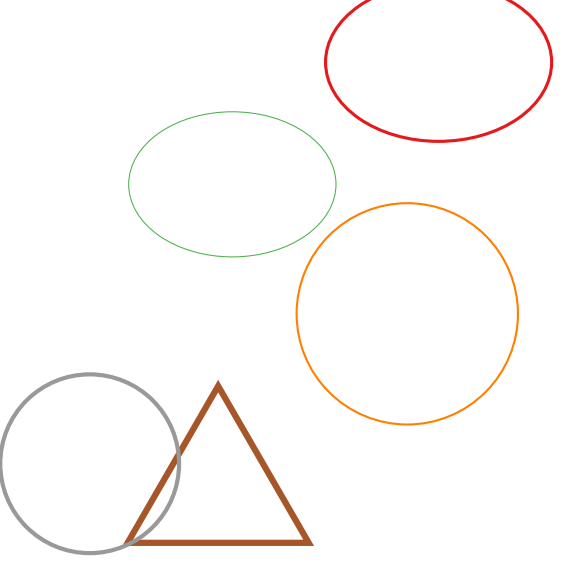[{"shape": "oval", "thickness": 1.5, "radius": 0.98, "center": [0.759, 0.891]}, {"shape": "oval", "thickness": 0.5, "radius": 0.9, "center": [0.402, 0.68]}, {"shape": "circle", "thickness": 1, "radius": 0.96, "center": [0.705, 0.456]}, {"shape": "triangle", "thickness": 3, "radius": 0.9, "center": [0.378, 0.15]}, {"shape": "circle", "thickness": 2, "radius": 0.77, "center": [0.155, 0.196]}]